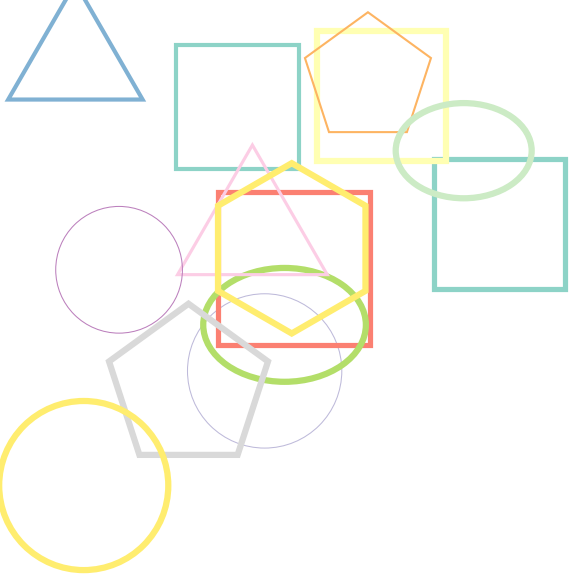[{"shape": "square", "thickness": 2.5, "radius": 0.57, "center": [0.864, 0.611]}, {"shape": "square", "thickness": 2, "radius": 0.54, "center": [0.411, 0.813]}, {"shape": "square", "thickness": 3, "radius": 0.56, "center": [0.66, 0.833]}, {"shape": "circle", "thickness": 0.5, "radius": 0.67, "center": [0.458, 0.357]}, {"shape": "square", "thickness": 2.5, "radius": 0.66, "center": [0.509, 0.534]}, {"shape": "triangle", "thickness": 2, "radius": 0.67, "center": [0.131, 0.894]}, {"shape": "pentagon", "thickness": 1, "radius": 0.57, "center": [0.637, 0.863]}, {"shape": "oval", "thickness": 3, "radius": 0.7, "center": [0.493, 0.437]}, {"shape": "triangle", "thickness": 1.5, "radius": 0.75, "center": [0.437, 0.598]}, {"shape": "pentagon", "thickness": 3, "radius": 0.72, "center": [0.326, 0.328]}, {"shape": "circle", "thickness": 0.5, "radius": 0.55, "center": [0.206, 0.532]}, {"shape": "oval", "thickness": 3, "radius": 0.59, "center": [0.803, 0.738]}, {"shape": "hexagon", "thickness": 3, "radius": 0.74, "center": [0.505, 0.569]}, {"shape": "circle", "thickness": 3, "radius": 0.73, "center": [0.145, 0.158]}]